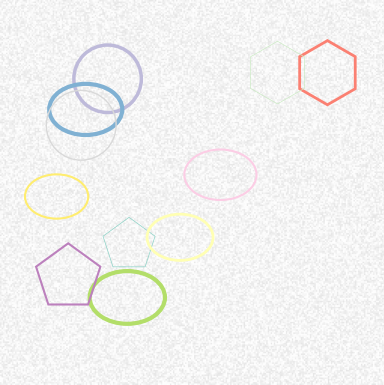[{"shape": "pentagon", "thickness": 0.5, "radius": 0.36, "center": [0.335, 0.364]}, {"shape": "oval", "thickness": 2, "radius": 0.43, "center": [0.468, 0.384]}, {"shape": "circle", "thickness": 2.5, "radius": 0.44, "center": [0.279, 0.795]}, {"shape": "hexagon", "thickness": 2, "radius": 0.42, "center": [0.85, 0.811]}, {"shape": "oval", "thickness": 3, "radius": 0.47, "center": [0.223, 0.716]}, {"shape": "oval", "thickness": 3, "radius": 0.49, "center": [0.331, 0.227]}, {"shape": "oval", "thickness": 1.5, "radius": 0.47, "center": [0.572, 0.546]}, {"shape": "circle", "thickness": 1, "radius": 0.45, "center": [0.211, 0.675]}, {"shape": "pentagon", "thickness": 1.5, "radius": 0.44, "center": [0.177, 0.28]}, {"shape": "hexagon", "thickness": 0.5, "radius": 0.41, "center": [0.721, 0.811]}, {"shape": "oval", "thickness": 1.5, "radius": 0.41, "center": [0.147, 0.49]}]